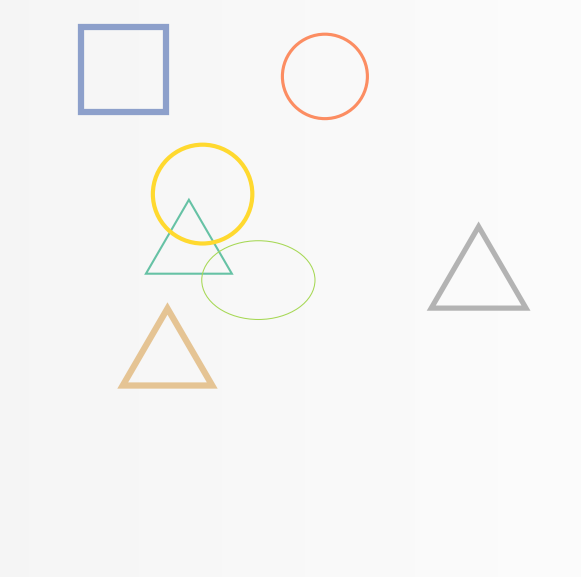[{"shape": "triangle", "thickness": 1, "radius": 0.43, "center": [0.325, 0.568]}, {"shape": "circle", "thickness": 1.5, "radius": 0.37, "center": [0.559, 0.867]}, {"shape": "square", "thickness": 3, "radius": 0.37, "center": [0.212, 0.878]}, {"shape": "oval", "thickness": 0.5, "radius": 0.49, "center": [0.445, 0.514]}, {"shape": "circle", "thickness": 2, "radius": 0.43, "center": [0.349, 0.663]}, {"shape": "triangle", "thickness": 3, "radius": 0.44, "center": [0.288, 0.376]}, {"shape": "triangle", "thickness": 2.5, "radius": 0.47, "center": [0.823, 0.513]}]